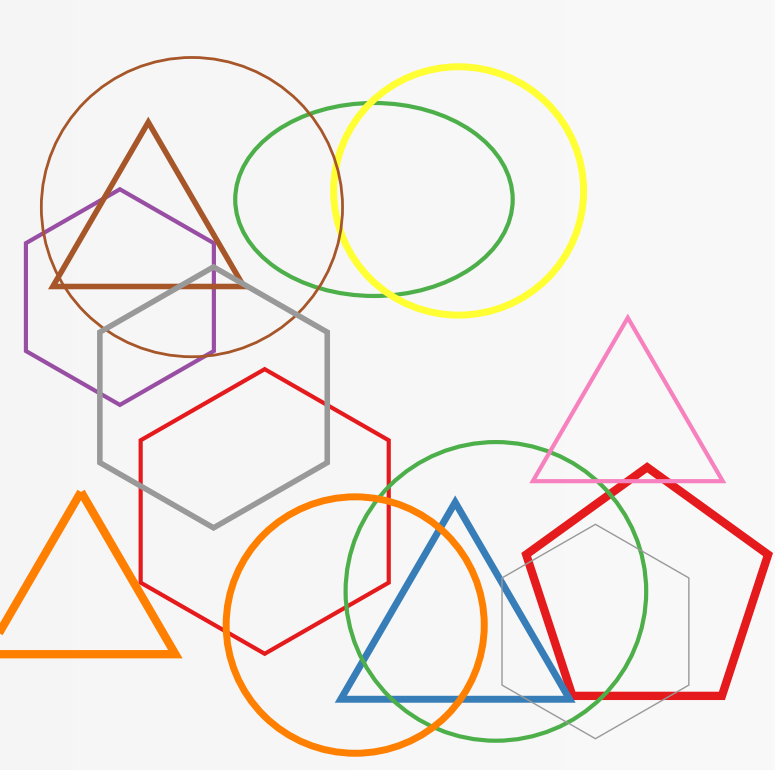[{"shape": "pentagon", "thickness": 3, "radius": 0.82, "center": [0.835, 0.229]}, {"shape": "hexagon", "thickness": 1.5, "radius": 0.92, "center": [0.342, 0.336]}, {"shape": "triangle", "thickness": 2.5, "radius": 0.85, "center": [0.587, 0.177]}, {"shape": "oval", "thickness": 1.5, "radius": 0.9, "center": [0.483, 0.741]}, {"shape": "circle", "thickness": 1.5, "radius": 0.97, "center": [0.64, 0.232]}, {"shape": "hexagon", "thickness": 1.5, "radius": 0.7, "center": [0.155, 0.614]}, {"shape": "triangle", "thickness": 3, "radius": 0.7, "center": [0.105, 0.221]}, {"shape": "circle", "thickness": 2.5, "radius": 0.83, "center": [0.458, 0.188]}, {"shape": "circle", "thickness": 2.5, "radius": 0.81, "center": [0.592, 0.752]}, {"shape": "triangle", "thickness": 2, "radius": 0.71, "center": [0.191, 0.699]}, {"shape": "circle", "thickness": 1, "radius": 0.97, "center": [0.248, 0.731]}, {"shape": "triangle", "thickness": 1.5, "radius": 0.71, "center": [0.81, 0.446]}, {"shape": "hexagon", "thickness": 2, "radius": 0.85, "center": [0.276, 0.484]}, {"shape": "hexagon", "thickness": 0.5, "radius": 0.7, "center": [0.768, 0.18]}]